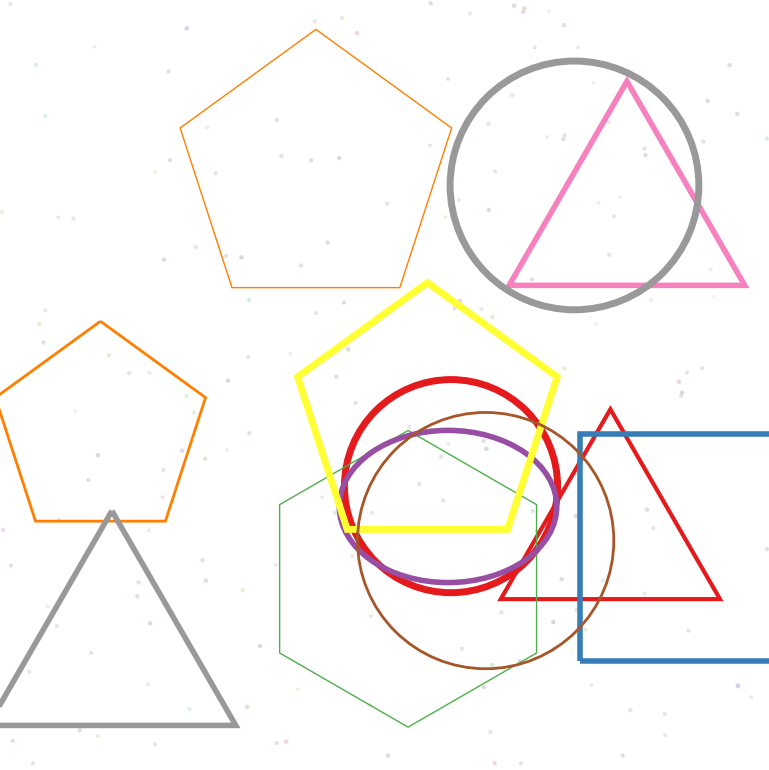[{"shape": "triangle", "thickness": 1.5, "radius": 0.82, "center": [0.793, 0.304]}, {"shape": "circle", "thickness": 2.5, "radius": 0.69, "center": [0.586, 0.369]}, {"shape": "square", "thickness": 2, "radius": 0.74, "center": [0.9, 0.289]}, {"shape": "hexagon", "thickness": 0.5, "radius": 0.96, "center": [0.53, 0.248]}, {"shape": "oval", "thickness": 2, "radius": 0.71, "center": [0.582, 0.342]}, {"shape": "pentagon", "thickness": 1, "radius": 0.72, "center": [0.13, 0.439]}, {"shape": "pentagon", "thickness": 0.5, "radius": 0.93, "center": [0.41, 0.776]}, {"shape": "pentagon", "thickness": 2.5, "radius": 0.89, "center": [0.555, 0.456]}, {"shape": "circle", "thickness": 1, "radius": 0.83, "center": [0.631, 0.298]}, {"shape": "triangle", "thickness": 2, "radius": 0.88, "center": [0.814, 0.718]}, {"shape": "circle", "thickness": 2.5, "radius": 0.81, "center": [0.746, 0.759]}, {"shape": "triangle", "thickness": 2, "radius": 0.93, "center": [0.145, 0.151]}]